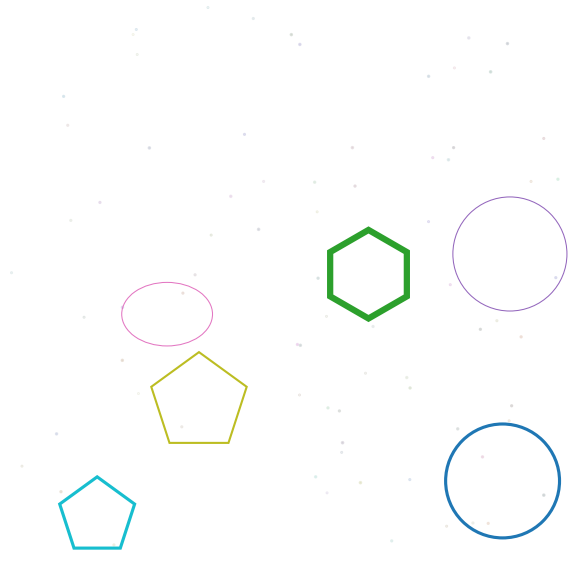[{"shape": "circle", "thickness": 1.5, "radius": 0.49, "center": [0.87, 0.166]}, {"shape": "hexagon", "thickness": 3, "radius": 0.38, "center": [0.638, 0.524]}, {"shape": "circle", "thickness": 0.5, "radius": 0.49, "center": [0.883, 0.559]}, {"shape": "oval", "thickness": 0.5, "radius": 0.39, "center": [0.289, 0.455]}, {"shape": "pentagon", "thickness": 1, "radius": 0.43, "center": [0.345, 0.303]}, {"shape": "pentagon", "thickness": 1.5, "radius": 0.34, "center": [0.168, 0.105]}]